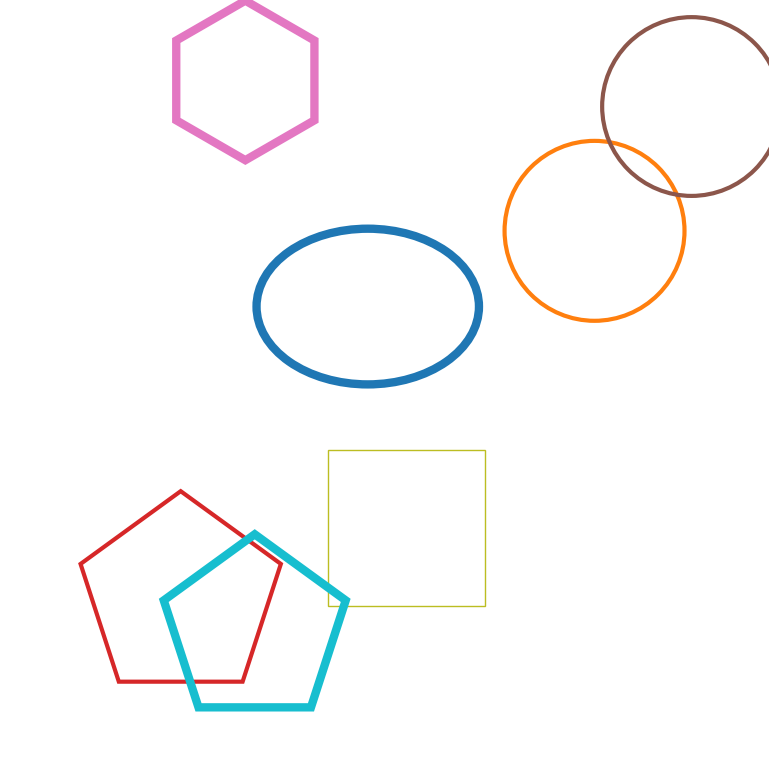[{"shape": "oval", "thickness": 3, "radius": 0.72, "center": [0.478, 0.602]}, {"shape": "circle", "thickness": 1.5, "radius": 0.58, "center": [0.772, 0.7]}, {"shape": "pentagon", "thickness": 1.5, "radius": 0.68, "center": [0.235, 0.225]}, {"shape": "circle", "thickness": 1.5, "radius": 0.58, "center": [0.898, 0.862]}, {"shape": "hexagon", "thickness": 3, "radius": 0.52, "center": [0.319, 0.896]}, {"shape": "square", "thickness": 0.5, "radius": 0.51, "center": [0.528, 0.314]}, {"shape": "pentagon", "thickness": 3, "radius": 0.62, "center": [0.331, 0.182]}]